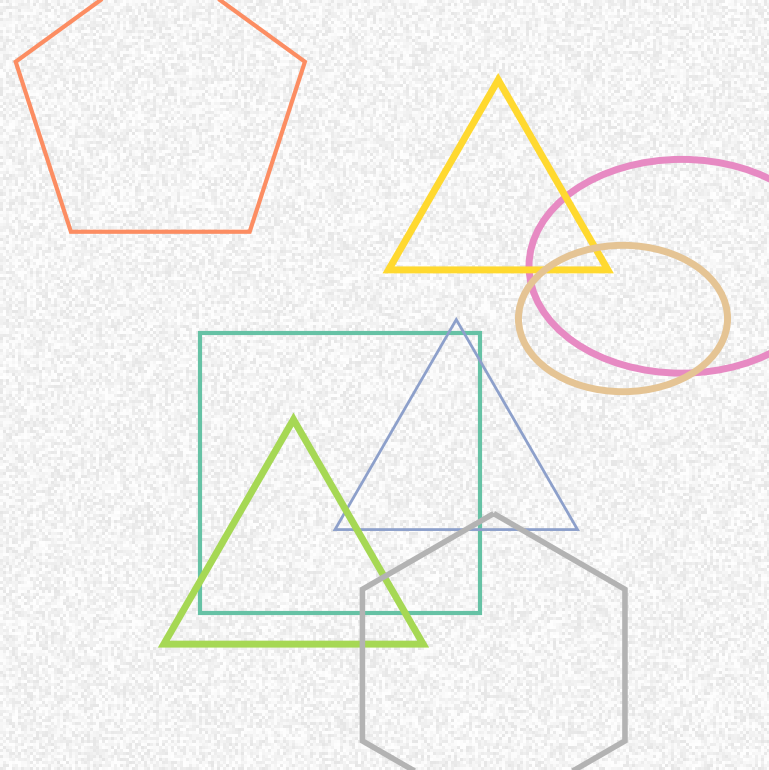[{"shape": "square", "thickness": 1.5, "radius": 0.91, "center": [0.442, 0.386]}, {"shape": "pentagon", "thickness": 1.5, "radius": 0.99, "center": [0.208, 0.859]}, {"shape": "triangle", "thickness": 1, "radius": 0.91, "center": [0.593, 0.403]}, {"shape": "oval", "thickness": 2.5, "radius": 0.99, "center": [0.885, 0.654]}, {"shape": "triangle", "thickness": 2.5, "radius": 0.97, "center": [0.381, 0.261]}, {"shape": "triangle", "thickness": 2.5, "radius": 0.82, "center": [0.647, 0.732]}, {"shape": "oval", "thickness": 2.5, "radius": 0.68, "center": [0.809, 0.586]}, {"shape": "hexagon", "thickness": 2, "radius": 0.98, "center": [0.641, 0.136]}]